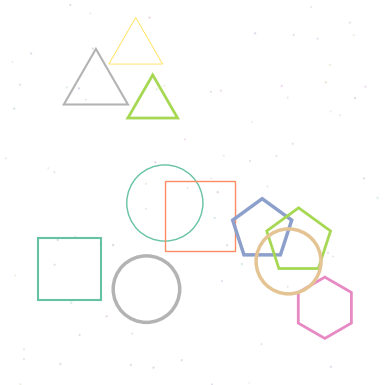[{"shape": "circle", "thickness": 1, "radius": 0.49, "center": [0.428, 0.473]}, {"shape": "square", "thickness": 1.5, "radius": 0.41, "center": [0.181, 0.301]}, {"shape": "square", "thickness": 1, "radius": 0.45, "center": [0.519, 0.44]}, {"shape": "pentagon", "thickness": 2.5, "radius": 0.4, "center": [0.681, 0.403]}, {"shape": "hexagon", "thickness": 2, "radius": 0.4, "center": [0.844, 0.201]}, {"shape": "pentagon", "thickness": 2, "radius": 0.44, "center": [0.776, 0.373]}, {"shape": "triangle", "thickness": 2, "radius": 0.37, "center": [0.397, 0.731]}, {"shape": "triangle", "thickness": 0.5, "radius": 0.4, "center": [0.353, 0.874]}, {"shape": "circle", "thickness": 2.5, "radius": 0.42, "center": [0.75, 0.321]}, {"shape": "circle", "thickness": 2.5, "radius": 0.43, "center": [0.38, 0.249]}, {"shape": "triangle", "thickness": 1.5, "radius": 0.48, "center": [0.249, 0.777]}]